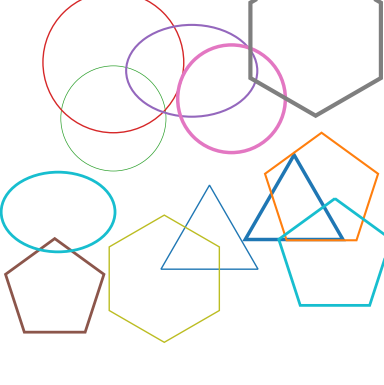[{"shape": "triangle", "thickness": 1, "radius": 0.73, "center": [0.544, 0.374]}, {"shape": "triangle", "thickness": 2.5, "radius": 0.73, "center": [0.764, 0.451]}, {"shape": "pentagon", "thickness": 1.5, "radius": 0.77, "center": [0.835, 0.501]}, {"shape": "circle", "thickness": 0.5, "radius": 0.68, "center": [0.295, 0.692]}, {"shape": "circle", "thickness": 1, "radius": 0.91, "center": [0.294, 0.838]}, {"shape": "oval", "thickness": 1.5, "radius": 0.85, "center": [0.498, 0.816]}, {"shape": "pentagon", "thickness": 2, "radius": 0.67, "center": [0.142, 0.246]}, {"shape": "circle", "thickness": 2.5, "radius": 0.7, "center": [0.601, 0.743]}, {"shape": "hexagon", "thickness": 3, "radius": 0.98, "center": [0.82, 0.895]}, {"shape": "hexagon", "thickness": 1, "radius": 0.83, "center": [0.427, 0.276]}, {"shape": "oval", "thickness": 2, "radius": 0.74, "center": [0.151, 0.449]}, {"shape": "pentagon", "thickness": 2, "radius": 0.77, "center": [0.87, 0.331]}]